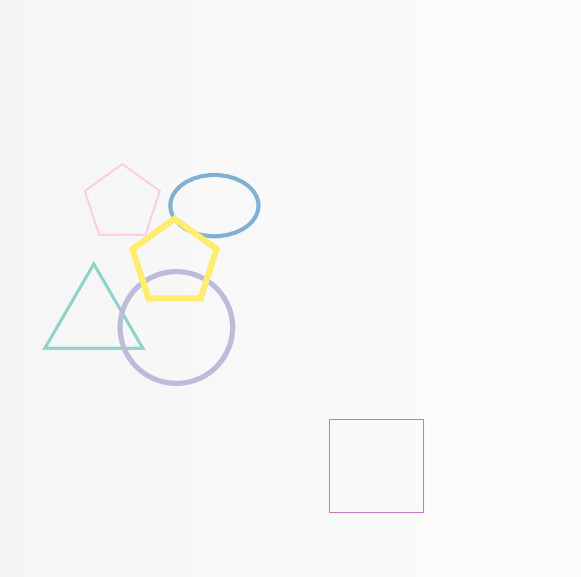[{"shape": "triangle", "thickness": 1.5, "radius": 0.49, "center": [0.161, 0.445]}, {"shape": "circle", "thickness": 2.5, "radius": 0.48, "center": [0.303, 0.432]}, {"shape": "oval", "thickness": 2, "radius": 0.38, "center": [0.369, 0.643]}, {"shape": "pentagon", "thickness": 1, "radius": 0.34, "center": [0.21, 0.647]}, {"shape": "square", "thickness": 0.5, "radius": 0.4, "center": [0.647, 0.193]}, {"shape": "pentagon", "thickness": 3, "radius": 0.38, "center": [0.3, 0.544]}]